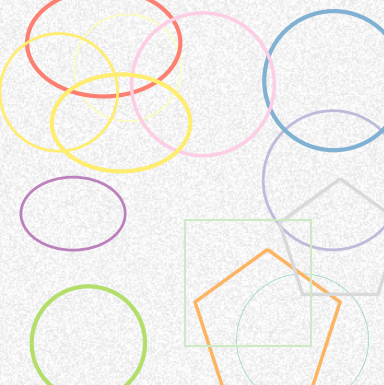[{"shape": "circle", "thickness": 0.5, "radius": 0.86, "center": [0.786, 0.117]}, {"shape": "circle", "thickness": 1, "radius": 0.69, "center": [0.332, 0.824]}, {"shape": "circle", "thickness": 2, "radius": 0.9, "center": [0.864, 0.532]}, {"shape": "oval", "thickness": 3, "radius": 1.0, "center": [0.269, 0.889]}, {"shape": "circle", "thickness": 3, "radius": 0.9, "center": [0.867, 0.79]}, {"shape": "pentagon", "thickness": 2.5, "radius": 0.99, "center": [0.695, 0.154]}, {"shape": "circle", "thickness": 3, "radius": 0.74, "center": [0.23, 0.109]}, {"shape": "circle", "thickness": 2.5, "radius": 0.93, "center": [0.527, 0.781]}, {"shape": "pentagon", "thickness": 2.5, "radius": 0.83, "center": [0.884, 0.37]}, {"shape": "oval", "thickness": 2, "radius": 0.68, "center": [0.19, 0.445]}, {"shape": "square", "thickness": 1.5, "radius": 0.82, "center": [0.644, 0.265]}, {"shape": "oval", "thickness": 3, "radius": 0.9, "center": [0.314, 0.681]}, {"shape": "circle", "thickness": 2, "radius": 0.76, "center": [0.153, 0.76]}]